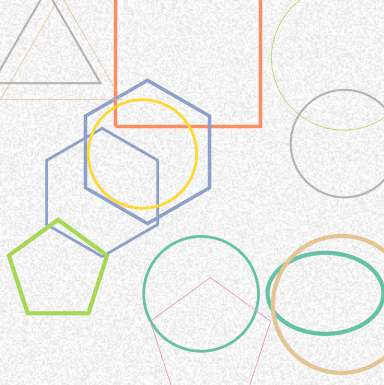[{"shape": "oval", "thickness": 3, "radius": 0.75, "center": [0.845, 0.238]}, {"shape": "circle", "thickness": 2, "radius": 0.75, "center": [0.522, 0.237]}, {"shape": "square", "thickness": 2.5, "radius": 0.94, "center": [0.487, 0.862]}, {"shape": "hexagon", "thickness": 2, "radius": 0.83, "center": [0.265, 0.5]}, {"shape": "hexagon", "thickness": 2.5, "radius": 0.93, "center": [0.383, 0.605]}, {"shape": "pentagon", "thickness": 0.5, "radius": 0.82, "center": [0.547, 0.115]}, {"shape": "pentagon", "thickness": 3, "radius": 0.67, "center": [0.151, 0.295]}, {"shape": "circle", "thickness": 0.5, "radius": 0.94, "center": [0.893, 0.85]}, {"shape": "circle", "thickness": 2, "radius": 0.7, "center": [0.37, 0.6]}, {"shape": "circle", "thickness": 3, "radius": 0.89, "center": [0.887, 0.209]}, {"shape": "triangle", "thickness": 0.5, "radius": 0.91, "center": [0.158, 0.832]}, {"shape": "triangle", "thickness": 1.5, "radius": 0.81, "center": [0.121, 0.865]}, {"shape": "circle", "thickness": 1.5, "radius": 0.7, "center": [0.895, 0.627]}]